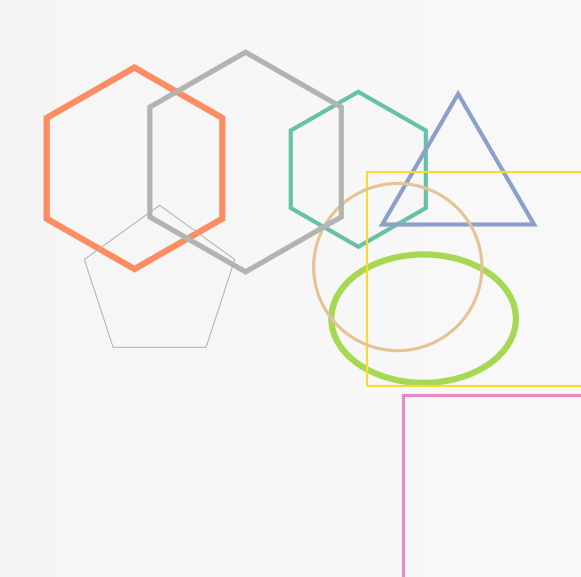[{"shape": "hexagon", "thickness": 2, "radius": 0.67, "center": [0.616, 0.706]}, {"shape": "hexagon", "thickness": 3, "radius": 0.87, "center": [0.231, 0.708]}, {"shape": "triangle", "thickness": 2, "radius": 0.75, "center": [0.788, 0.686]}, {"shape": "square", "thickness": 1.5, "radius": 0.86, "center": [0.865, 0.144]}, {"shape": "oval", "thickness": 3, "radius": 0.79, "center": [0.729, 0.447]}, {"shape": "square", "thickness": 1, "radius": 0.93, "center": [0.817, 0.516]}, {"shape": "circle", "thickness": 1.5, "radius": 0.72, "center": [0.684, 0.537]}, {"shape": "hexagon", "thickness": 2.5, "radius": 0.95, "center": [0.422, 0.719]}, {"shape": "pentagon", "thickness": 0.5, "radius": 0.68, "center": [0.275, 0.508]}]